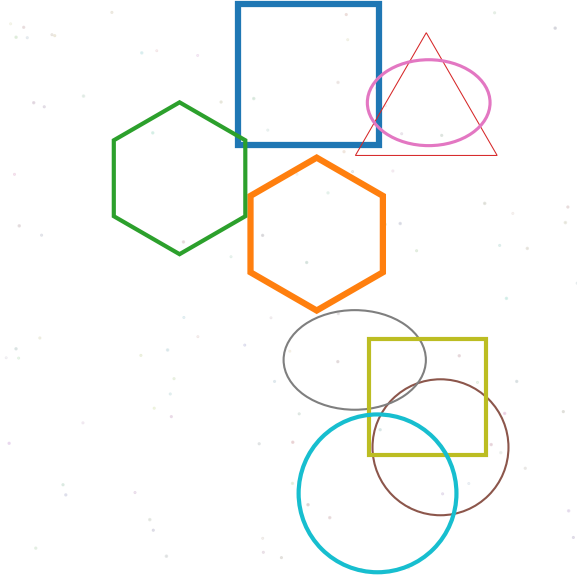[{"shape": "square", "thickness": 3, "radius": 0.61, "center": [0.535, 0.869]}, {"shape": "hexagon", "thickness": 3, "radius": 0.66, "center": [0.548, 0.594]}, {"shape": "hexagon", "thickness": 2, "radius": 0.66, "center": [0.311, 0.69]}, {"shape": "triangle", "thickness": 0.5, "radius": 0.71, "center": [0.738, 0.801]}, {"shape": "circle", "thickness": 1, "radius": 0.59, "center": [0.763, 0.225]}, {"shape": "oval", "thickness": 1.5, "radius": 0.53, "center": [0.742, 0.821]}, {"shape": "oval", "thickness": 1, "radius": 0.62, "center": [0.614, 0.376]}, {"shape": "square", "thickness": 2, "radius": 0.5, "center": [0.741, 0.312]}, {"shape": "circle", "thickness": 2, "radius": 0.68, "center": [0.654, 0.145]}]